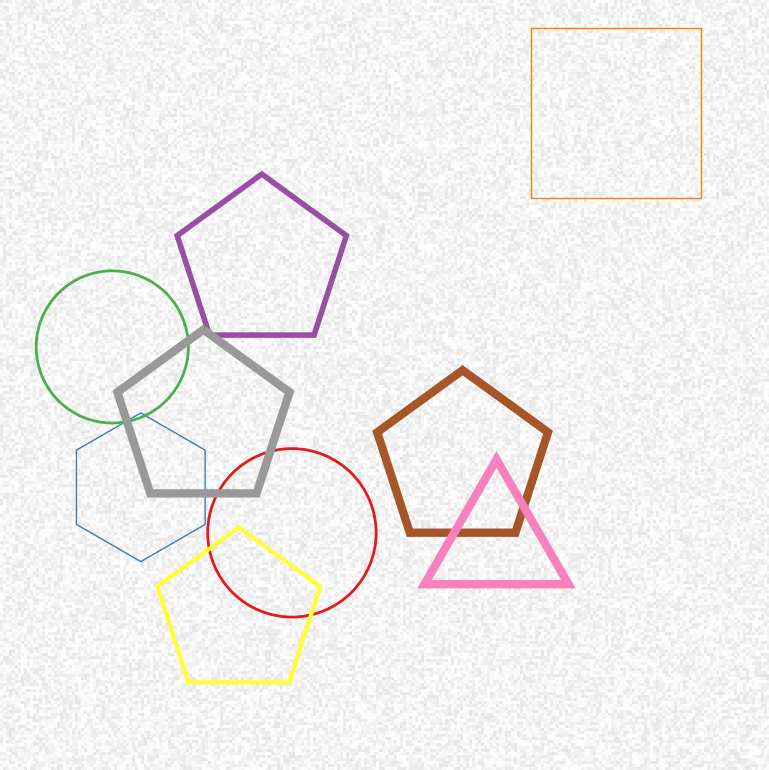[{"shape": "circle", "thickness": 1, "radius": 0.55, "center": [0.379, 0.308]}, {"shape": "hexagon", "thickness": 0.5, "radius": 0.48, "center": [0.183, 0.367]}, {"shape": "circle", "thickness": 1, "radius": 0.49, "center": [0.146, 0.549]}, {"shape": "pentagon", "thickness": 2, "radius": 0.58, "center": [0.34, 0.658]}, {"shape": "square", "thickness": 0.5, "radius": 0.55, "center": [0.8, 0.853]}, {"shape": "pentagon", "thickness": 1.5, "radius": 0.56, "center": [0.31, 0.204]}, {"shape": "pentagon", "thickness": 3, "radius": 0.58, "center": [0.601, 0.403]}, {"shape": "triangle", "thickness": 3, "radius": 0.54, "center": [0.645, 0.295]}, {"shape": "pentagon", "thickness": 3, "radius": 0.59, "center": [0.264, 0.454]}]